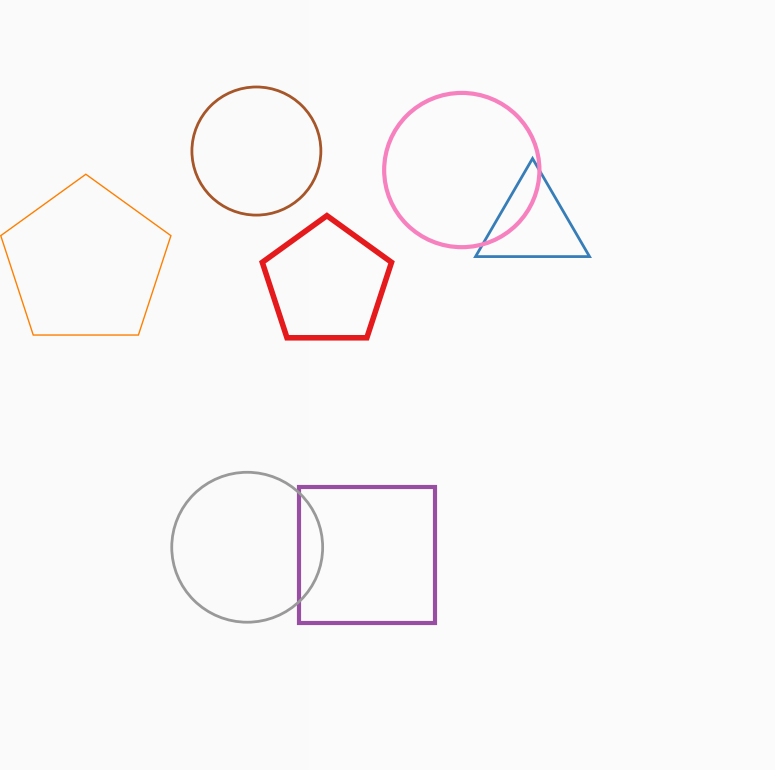[{"shape": "pentagon", "thickness": 2, "radius": 0.44, "center": [0.422, 0.632]}, {"shape": "triangle", "thickness": 1, "radius": 0.42, "center": [0.687, 0.709]}, {"shape": "square", "thickness": 1.5, "radius": 0.44, "center": [0.474, 0.279]}, {"shape": "pentagon", "thickness": 0.5, "radius": 0.58, "center": [0.111, 0.658]}, {"shape": "circle", "thickness": 1, "radius": 0.42, "center": [0.331, 0.804]}, {"shape": "circle", "thickness": 1.5, "radius": 0.5, "center": [0.596, 0.779]}, {"shape": "circle", "thickness": 1, "radius": 0.49, "center": [0.319, 0.289]}]